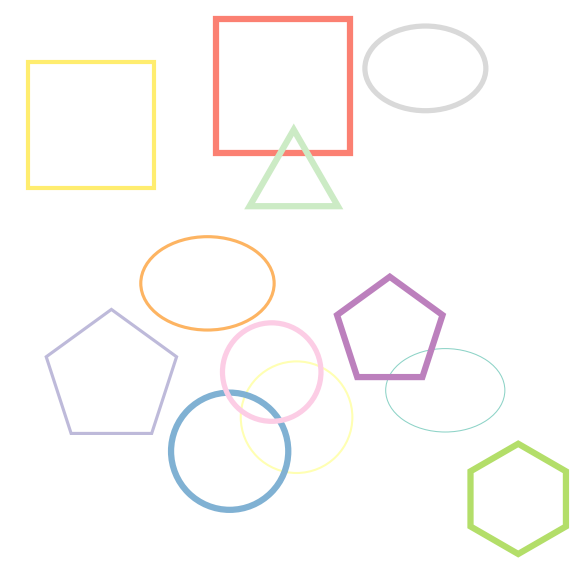[{"shape": "oval", "thickness": 0.5, "radius": 0.52, "center": [0.771, 0.323]}, {"shape": "circle", "thickness": 1, "radius": 0.48, "center": [0.514, 0.277]}, {"shape": "pentagon", "thickness": 1.5, "radius": 0.59, "center": [0.193, 0.345]}, {"shape": "square", "thickness": 3, "radius": 0.58, "center": [0.489, 0.85]}, {"shape": "circle", "thickness": 3, "radius": 0.51, "center": [0.398, 0.218]}, {"shape": "oval", "thickness": 1.5, "radius": 0.58, "center": [0.359, 0.508]}, {"shape": "hexagon", "thickness": 3, "radius": 0.48, "center": [0.897, 0.135]}, {"shape": "circle", "thickness": 2.5, "radius": 0.43, "center": [0.471, 0.355]}, {"shape": "oval", "thickness": 2.5, "radius": 0.52, "center": [0.737, 0.881]}, {"shape": "pentagon", "thickness": 3, "radius": 0.48, "center": [0.675, 0.424]}, {"shape": "triangle", "thickness": 3, "radius": 0.44, "center": [0.509, 0.686]}, {"shape": "square", "thickness": 2, "radius": 0.55, "center": [0.158, 0.784]}]